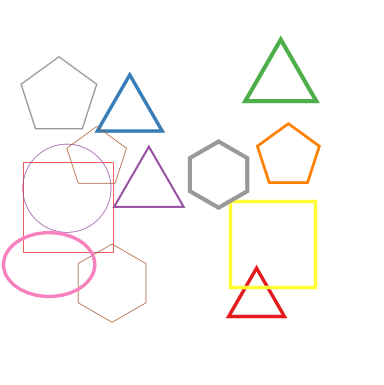[{"shape": "square", "thickness": 0.5, "radius": 0.58, "center": [0.177, 0.462]}, {"shape": "triangle", "thickness": 2.5, "radius": 0.42, "center": [0.666, 0.22]}, {"shape": "triangle", "thickness": 2.5, "radius": 0.49, "center": [0.337, 0.708]}, {"shape": "triangle", "thickness": 3, "radius": 0.53, "center": [0.729, 0.791]}, {"shape": "circle", "thickness": 0.5, "radius": 0.57, "center": [0.174, 0.511]}, {"shape": "triangle", "thickness": 1.5, "radius": 0.52, "center": [0.387, 0.515]}, {"shape": "pentagon", "thickness": 2, "radius": 0.42, "center": [0.749, 0.594]}, {"shape": "square", "thickness": 2.5, "radius": 0.56, "center": [0.708, 0.366]}, {"shape": "hexagon", "thickness": 0.5, "radius": 0.51, "center": [0.291, 0.265]}, {"shape": "pentagon", "thickness": 0.5, "radius": 0.41, "center": [0.251, 0.59]}, {"shape": "oval", "thickness": 2.5, "radius": 0.59, "center": [0.128, 0.313]}, {"shape": "pentagon", "thickness": 1, "radius": 0.52, "center": [0.153, 0.749]}, {"shape": "hexagon", "thickness": 3, "radius": 0.43, "center": [0.568, 0.546]}]